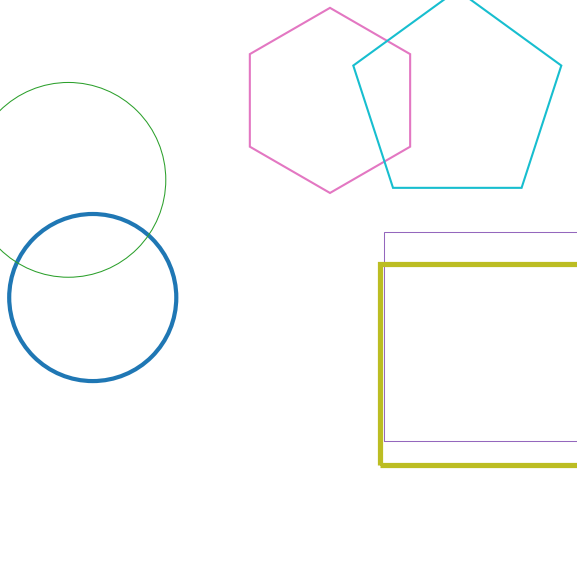[{"shape": "circle", "thickness": 2, "radius": 0.72, "center": [0.161, 0.484]}, {"shape": "circle", "thickness": 0.5, "radius": 0.84, "center": [0.118, 0.688]}, {"shape": "square", "thickness": 0.5, "radius": 0.91, "center": [0.846, 0.416]}, {"shape": "hexagon", "thickness": 1, "radius": 0.8, "center": [0.571, 0.825]}, {"shape": "square", "thickness": 2.5, "radius": 0.87, "center": [0.831, 0.368]}, {"shape": "pentagon", "thickness": 1, "radius": 0.95, "center": [0.792, 0.827]}]